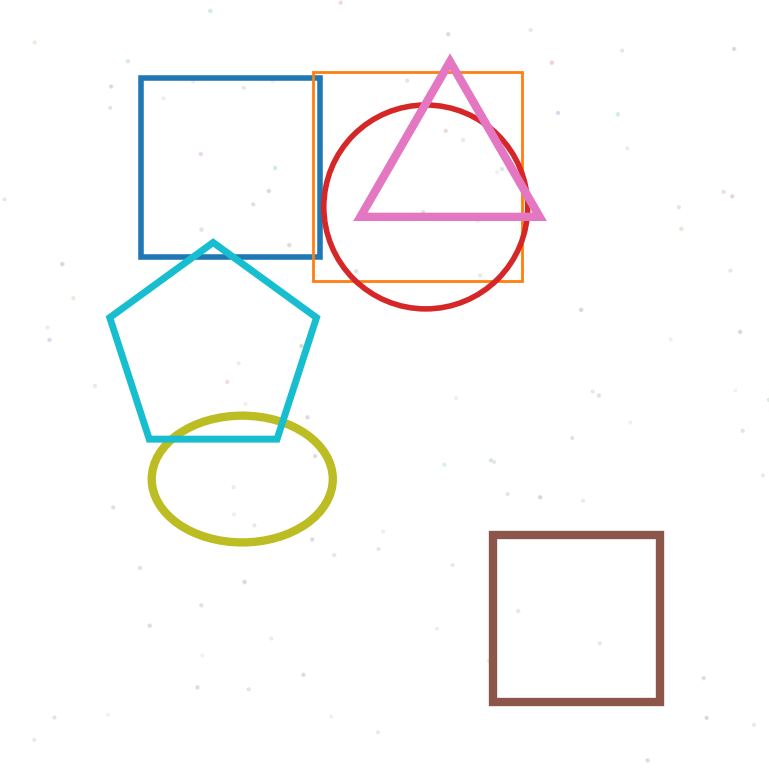[{"shape": "square", "thickness": 2, "radius": 0.58, "center": [0.299, 0.782]}, {"shape": "square", "thickness": 1, "radius": 0.68, "center": [0.542, 0.771]}, {"shape": "circle", "thickness": 2, "radius": 0.66, "center": [0.553, 0.731]}, {"shape": "square", "thickness": 3, "radius": 0.54, "center": [0.748, 0.197]}, {"shape": "triangle", "thickness": 3, "radius": 0.67, "center": [0.584, 0.786]}, {"shape": "oval", "thickness": 3, "radius": 0.59, "center": [0.315, 0.378]}, {"shape": "pentagon", "thickness": 2.5, "radius": 0.71, "center": [0.277, 0.544]}]